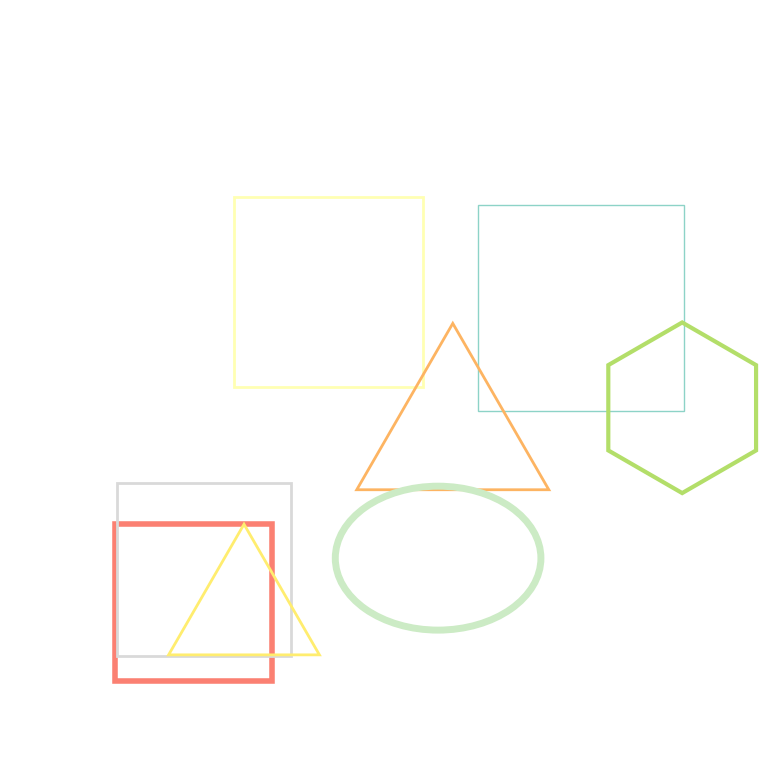[{"shape": "square", "thickness": 0.5, "radius": 0.67, "center": [0.754, 0.6]}, {"shape": "square", "thickness": 1, "radius": 0.62, "center": [0.427, 0.62]}, {"shape": "square", "thickness": 2, "radius": 0.51, "center": [0.251, 0.217]}, {"shape": "triangle", "thickness": 1, "radius": 0.72, "center": [0.588, 0.436]}, {"shape": "hexagon", "thickness": 1.5, "radius": 0.55, "center": [0.886, 0.47]}, {"shape": "square", "thickness": 1, "radius": 0.56, "center": [0.265, 0.26]}, {"shape": "oval", "thickness": 2.5, "radius": 0.67, "center": [0.569, 0.275]}, {"shape": "triangle", "thickness": 1, "radius": 0.57, "center": [0.317, 0.206]}]